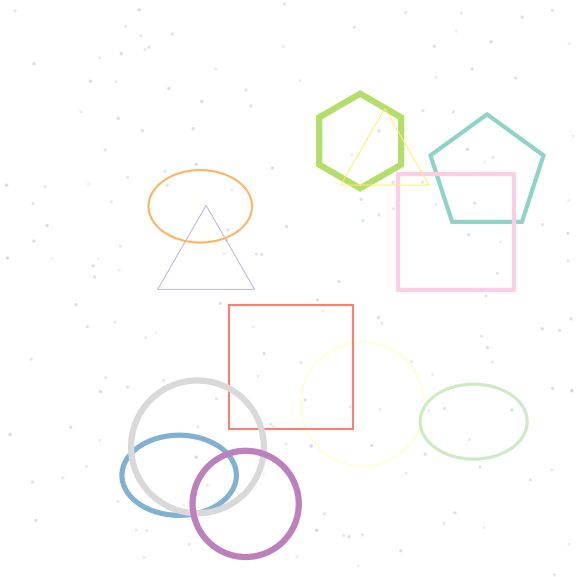[{"shape": "pentagon", "thickness": 2, "radius": 0.51, "center": [0.843, 0.698]}, {"shape": "circle", "thickness": 0.5, "radius": 0.54, "center": [0.628, 0.299]}, {"shape": "triangle", "thickness": 0.5, "radius": 0.48, "center": [0.357, 0.546]}, {"shape": "square", "thickness": 1, "radius": 0.54, "center": [0.504, 0.363]}, {"shape": "oval", "thickness": 2.5, "radius": 0.5, "center": [0.31, 0.176]}, {"shape": "oval", "thickness": 1, "radius": 0.45, "center": [0.347, 0.642]}, {"shape": "hexagon", "thickness": 3, "radius": 0.41, "center": [0.624, 0.755]}, {"shape": "square", "thickness": 2, "radius": 0.5, "center": [0.79, 0.598]}, {"shape": "circle", "thickness": 3, "radius": 0.57, "center": [0.342, 0.225]}, {"shape": "circle", "thickness": 3, "radius": 0.46, "center": [0.425, 0.127]}, {"shape": "oval", "thickness": 1.5, "radius": 0.46, "center": [0.82, 0.269]}, {"shape": "triangle", "thickness": 0.5, "radius": 0.44, "center": [0.666, 0.723]}]